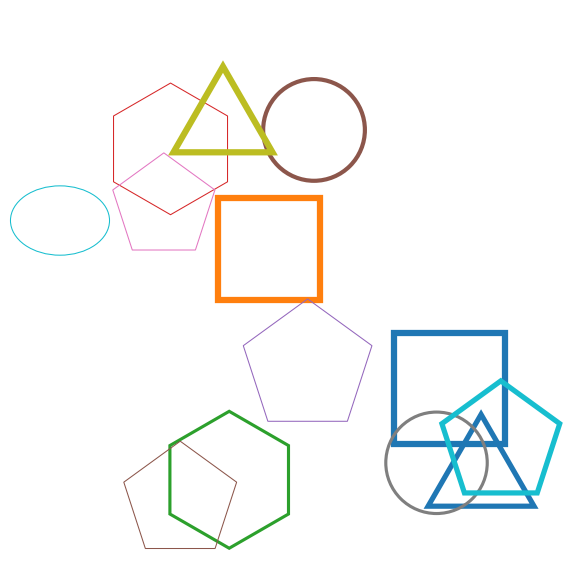[{"shape": "triangle", "thickness": 2.5, "radius": 0.53, "center": [0.833, 0.176]}, {"shape": "square", "thickness": 3, "radius": 0.48, "center": [0.778, 0.326]}, {"shape": "square", "thickness": 3, "radius": 0.44, "center": [0.466, 0.567]}, {"shape": "hexagon", "thickness": 1.5, "radius": 0.59, "center": [0.397, 0.168]}, {"shape": "hexagon", "thickness": 0.5, "radius": 0.57, "center": [0.295, 0.741]}, {"shape": "pentagon", "thickness": 0.5, "radius": 0.59, "center": [0.533, 0.364]}, {"shape": "circle", "thickness": 2, "radius": 0.44, "center": [0.544, 0.774]}, {"shape": "pentagon", "thickness": 0.5, "radius": 0.51, "center": [0.312, 0.132]}, {"shape": "pentagon", "thickness": 0.5, "radius": 0.46, "center": [0.284, 0.641]}, {"shape": "circle", "thickness": 1.5, "radius": 0.44, "center": [0.756, 0.198]}, {"shape": "triangle", "thickness": 3, "radius": 0.49, "center": [0.386, 0.785]}, {"shape": "oval", "thickness": 0.5, "radius": 0.43, "center": [0.104, 0.617]}, {"shape": "pentagon", "thickness": 2.5, "radius": 0.54, "center": [0.867, 0.232]}]